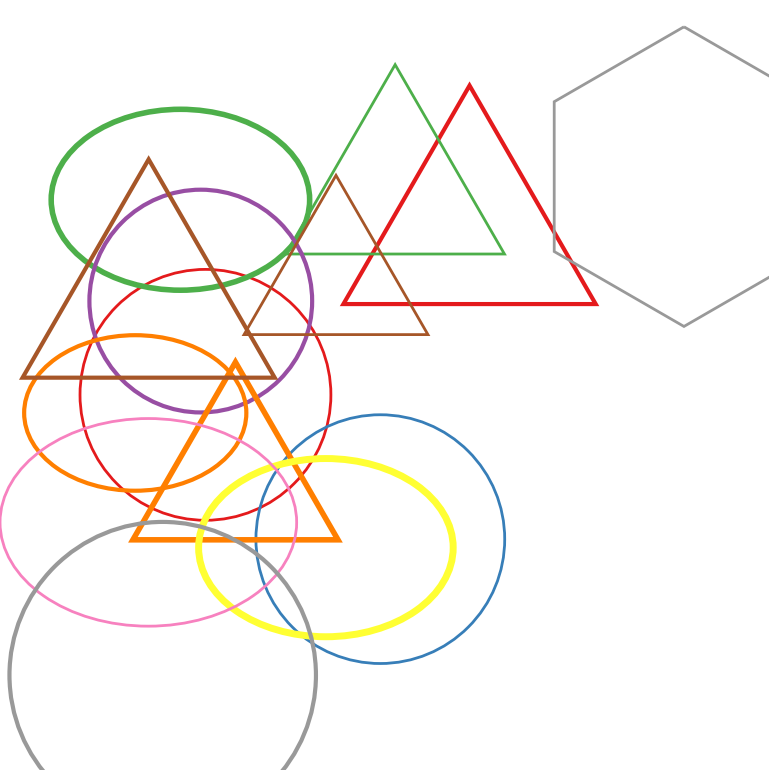[{"shape": "triangle", "thickness": 1.5, "radius": 0.95, "center": [0.61, 0.7]}, {"shape": "circle", "thickness": 1, "radius": 0.81, "center": [0.267, 0.487]}, {"shape": "circle", "thickness": 1, "radius": 0.81, "center": [0.494, 0.3]}, {"shape": "triangle", "thickness": 1, "radius": 0.82, "center": [0.513, 0.752]}, {"shape": "oval", "thickness": 2, "radius": 0.84, "center": [0.234, 0.741]}, {"shape": "circle", "thickness": 1.5, "radius": 0.72, "center": [0.261, 0.609]}, {"shape": "oval", "thickness": 1.5, "radius": 0.72, "center": [0.176, 0.464]}, {"shape": "triangle", "thickness": 2, "radius": 0.77, "center": [0.306, 0.376]}, {"shape": "oval", "thickness": 2.5, "radius": 0.83, "center": [0.423, 0.289]}, {"shape": "triangle", "thickness": 1, "radius": 0.69, "center": [0.436, 0.634]}, {"shape": "triangle", "thickness": 1.5, "radius": 0.95, "center": [0.193, 0.604]}, {"shape": "oval", "thickness": 1, "radius": 0.96, "center": [0.193, 0.322]}, {"shape": "hexagon", "thickness": 1, "radius": 0.97, "center": [0.888, 0.771]}, {"shape": "circle", "thickness": 1.5, "radius": 1.0, "center": [0.211, 0.123]}]